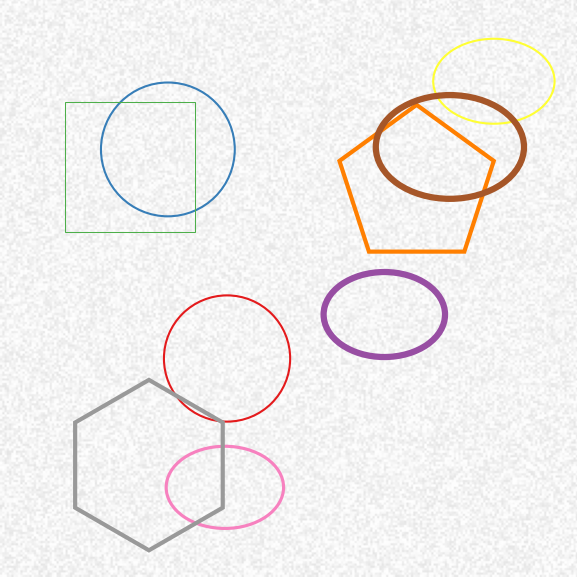[{"shape": "circle", "thickness": 1, "radius": 0.55, "center": [0.393, 0.378]}, {"shape": "circle", "thickness": 1, "radius": 0.58, "center": [0.291, 0.74]}, {"shape": "square", "thickness": 0.5, "radius": 0.56, "center": [0.224, 0.71]}, {"shape": "oval", "thickness": 3, "radius": 0.53, "center": [0.665, 0.455]}, {"shape": "pentagon", "thickness": 2, "radius": 0.7, "center": [0.721, 0.677]}, {"shape": "oval", "thickness": 1, "radius": 0.53, "center": [0.855, 0.858]}, {"shape": "oval", "thickness": 3, "radius": 0.64, "center": [0.779, 0.745]}, {"shape": "oval", "thickness": 1.5, "radius": 0.51, "center": [0.389, 0.155]}, {"shape": "hexagon", "thickness": 2, "radius": 0.74, "center": [0.258, 0.194]}]